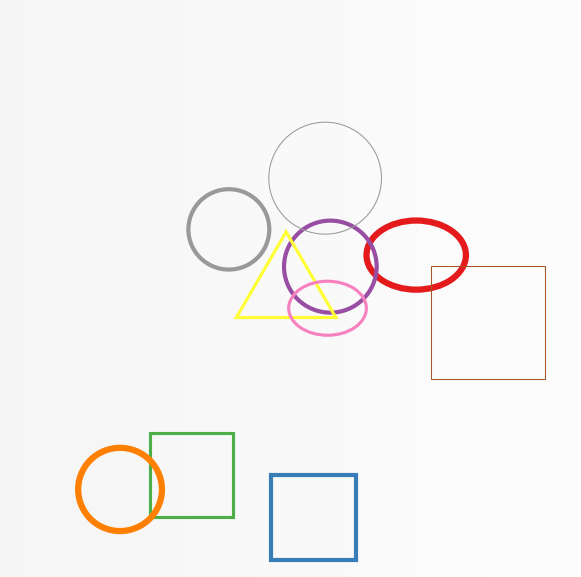[{"shape": "oval", "thickness": 3, "radius": 0.43, "center": [0.716, 0.557]}, {"shape": "square", "thickness": 2, "radius": 0.37, "center": [0.539, 0.103]}, {"shape": "square", "thickness": 1.5, "radius": 0.36, "center": [0.33, 0.177]}, {"shape": "circle", "thickness": 2, "radius": 0.4, "center": [0.568, 0.537]}, {"shape": "circle", "thickness": 3, "radius": 0.36, "center": [0.207, 0.152]}, {"shape": "triangle", "thickness": 1.5, "radius": 0.49, "center": [0.492, 0.499]}, {"shape": "square", "thickness": 0.5, "radius": 0.49, "center": [0.839, 0.44]}, {"shape": "oval", "thickness": 1.5, "radius": 0.33, "center": [0.564, 0.465]}, {"shape": "circle", "thickness": 0.5, "radius": 0.48, "center": [0.559, 0.691]}, {"shape": "circle", "thickness": 2, "radius": 0.35, "center": [0.394, 0.602]}]